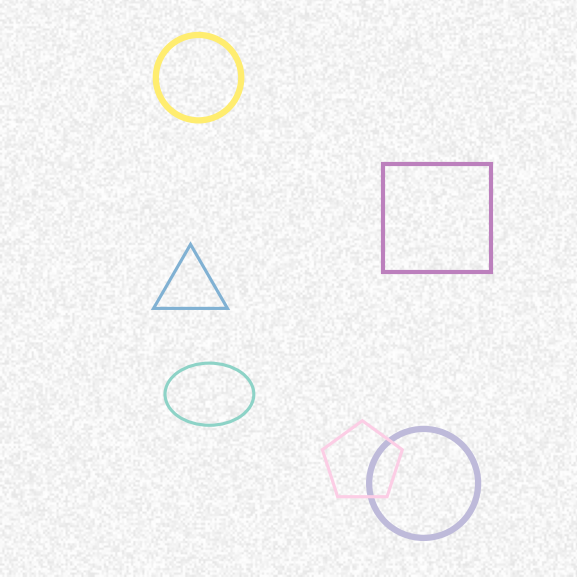[{"shape": "oval", "thickness": 1.5, "radius": 0.38, "center": [0.363, 0.317]}, {"shape": "circle", "thickness": 3, "radius": 0.47, "center": [0.734, 0.162]}, {"shape": "triangle", "thickness": 1.5, "radius": 0.37, "center": [0.33, 0.502]}, {"shape": "pentagon", "thickness": 1.5, "radius": 0.36, "center": [0.627, 0.198]}, {"shape": "square", "thickness": 2, "radius": 0.47, "center": [0.757, 0.622]}, {"shape": "circle", "thickness": 3, "radius": 0.37, "center": [0.344, 0.865]}]